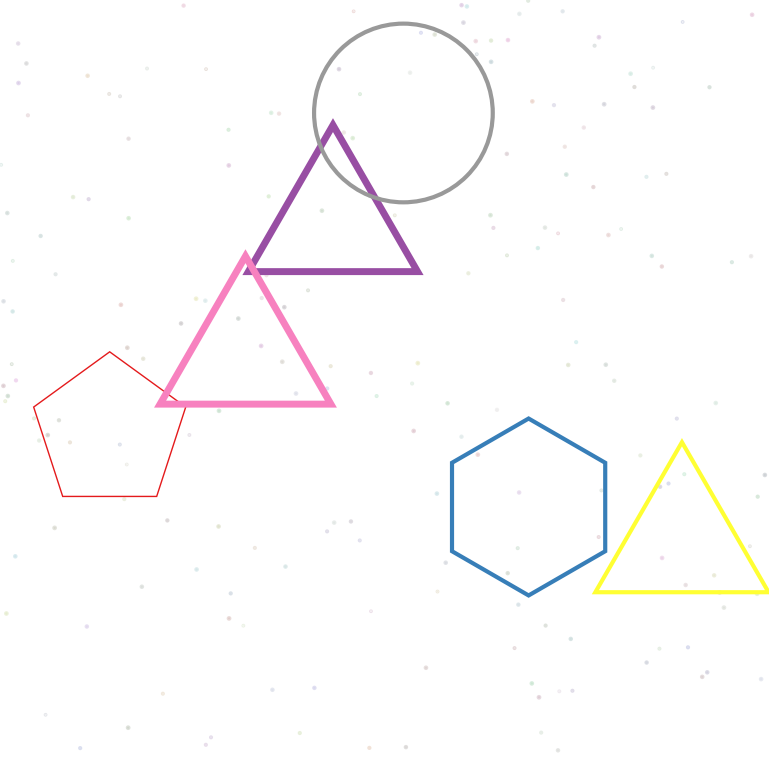[{"shape": "pentagon", "thickness": 0.5, "radius": 0.52, "center": [0.142, 0.439]}, {"shape": "hexagon", "thickness": 1.5, "radius": 0.57, "center": [0.687, 0.342]}, {"shape": "triangle", "thickness": 2.5, "radius": 0.63, "center": [0.432, 0.711]}, {"shape": "triangle", "thickness": 1.5, "radius": 0.65, "center": [0.886, 0.296]}, {"shape": "triangle", "thickness": 2.5, "radius": 0.64, "center": [0.319, 0.539]}, {"shape": "circle", "thickness": 1.5, "radius": 0.58, "center": [0.524, 0.853]}]